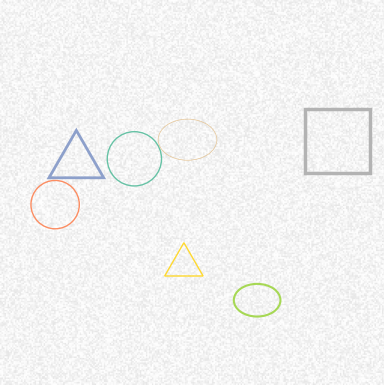[{"shape": "circle", "thickness": 1, "radius": 0.35, "center": [0.349, 0.587]}, {"shape": "circle", "thickness": 1, "radius": 0.31, "center": [0.143, 0.469]}, {"shape": "triangle", "thickness": 2, "radius": 0.41, "center": [0.198, 0.579]}, {"shape": "oval", "thickness": 1.5, "radius": 0.3, "center": [0.668, 0.22]}, {"shape": "triangle", "thickness": 1, "radius": 0.29, "center": [0.478, 0.312]}, {"shape": "oval", "thickness": 0.5, "radius": 0.38, "center": [0.487, 0.637]}, {"shape": "square", "thickness": 2.5, "radius": 0.42, "center": [0.877, 0.634]}]